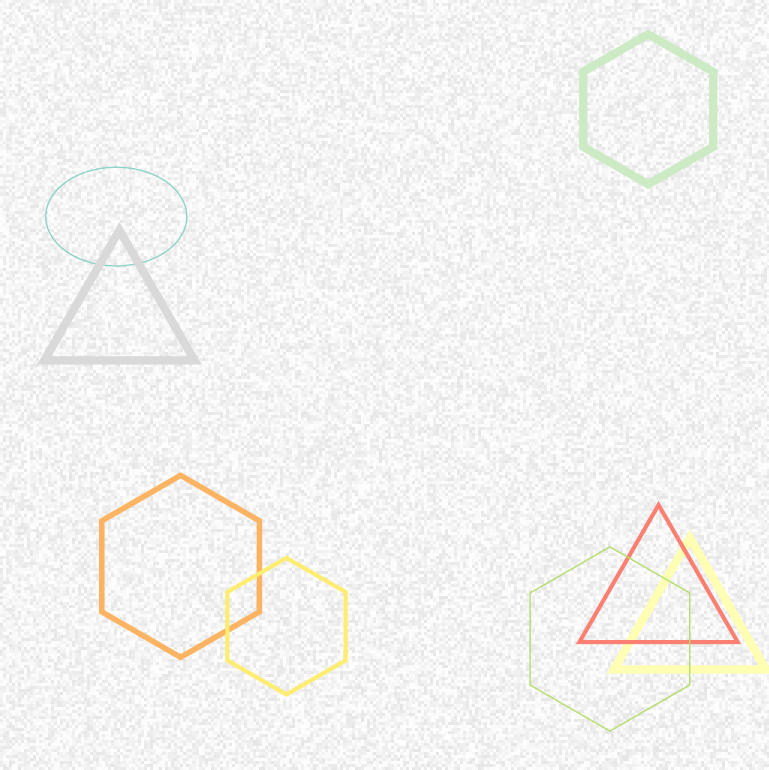[{"shape": "oval", "thickness": 0.5, "radius": 0.46, "center": [0.151, 0.719]}, {"shape": "triangle", "thickness": 3, "radius": 0.57, "center": [0.896, 0.188]}, {"shape": "triangle", "thickness": 1.5, "radius": 0.59, "center": [0.855, 0.225]}, {"shape": "hexagon", "thickness": 2, "radius": 0.59, "center": [0.235, 0.265]}, {"shape": "hexagon", "thickness": 0.5, "radius": 0.6, "center": [0.792, 0.17]}, {"shape": "triangle", "thickness": 3, "radius": 0.56, "center": [0.155, 0.588]}, {"shape": "hexagon", "thickness": 3, "radius": 0.49, "center": [0.842, 0.858]}, {"shape": "hexagon", "thickness": 1.5, "radius": 0.44, "center": [0.372, 0.187]}]